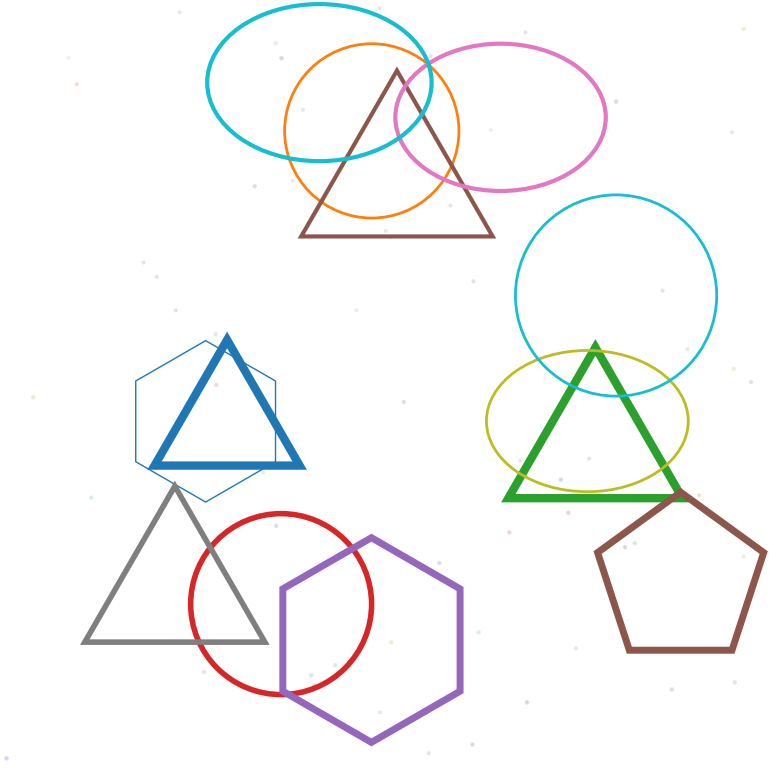[{"shape": "hexagon", "thickness": 0.5, "radius": 0.52, "center": [0.267, 0.453]}, {"shape": "triangle", "thickness": 3, "radius": 0.54, "center": [0.295, 0.45]}, {"shape": "circle", "thickness": 1, "radius": 0.57, "center": [0.483, 0.83]}, {"shape": "triangle", "thickness": 3, "radius": 0.65, "center": [0.773, 0.418]}, {"shape": "circle", "thickness": 2, "radius": 0.59, "center": [0.365, 0.215]}, {"shape": "hexagon", "thickness": 2.5, "radius": 0.66, "center": [0.482, 0.169]}, {"shape": "triangle", "thickness": 1.5, "radius": 0.72, "center": [0.515, 0.765]}, {"shape": "pentagon", "thickness": 2.5, "radius": 0.57, "center": [0.884, 0.247]}, {"shape": "oval", "thickness": 1.5, "radius": 0.68, "center": [0.65, 0.848]}, {"shape": "triangle", "thickness": 2, "radius": 0.68, "center": [0.227, 0.234]}, {"shape": "oval", "thickness": 1, "radius": 0.66, "center": [0.763, 0.453]}, {"shape": "oval", "thickness": 1.5, "radius": 0.73, "center": [0.415, 0.893]}, {"shape": "circle", "thickness": 1, "radius": 0.65, "center": [0.8, 0.616]}]